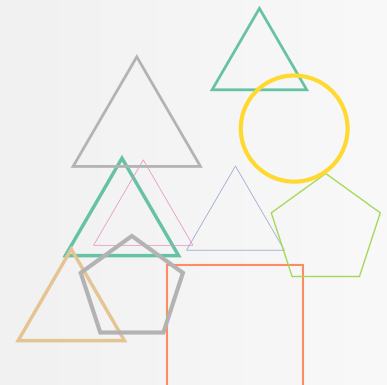[{"shape": "triangle", "thickness": 2.5, "radius": 0.84, "center": [0.315, 0.42]}, {"shape": "triangle", "thickness": 2, "radius": 0.7, "center": [0.669, 0.837]}, {"shape": "square", "thickness": 1.5, "radius": 0.88, "center": [0.606, 0.136]}, {"shape": "triangle", "thickness": 0.5, "radius": 0.73, "center": [0.608, 0.423]}, {"shape": "triangle", "thickness": 0.5, "radius": 0.74, "center": [0.37, 0.437]}, {"shape": "pentagon", "thickness": 1, "radius": 0.74, "center": [0.841, 0.401]}, {"shape": "circle", "thickness": 3, "radius": 0.69, "center": [0.759, 0.666]}, {"shape": "triangle", "thickness": 2.5, "radius": 0.79, "center": [0.184, 0.194]}, {"shape": "pentagon", "thickness": 3, "radius": 0.69, "center": [0.34, 0.248]}, {"shape": "triangle", "thickness": 2, "radius": 0.95, "center": [0.353, 0.663]}]